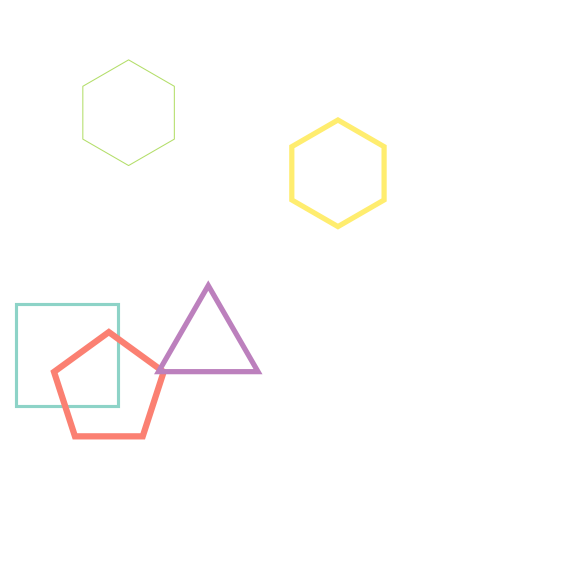[{"shape": "square", "thickness": 1.5, "radius": 0.44, "center": [0.116, 0.385]}, {"shape": "pentagon", "thickness": 3, "radius": 0.5, "center": [0.188, 0.324]}, {"shape": "hexagon", "thickness": 0.5, "radius": 0.46, "center": [0.223, 0.804]}, {"shape": "triangle", "thickness": 2.5, "radius": 0.5, "center": [0.361, 0.405]}, {"shape": "hexagon", "thickness": 2.5, "radius": 0.46, "center": [0.585, 0.699]}]